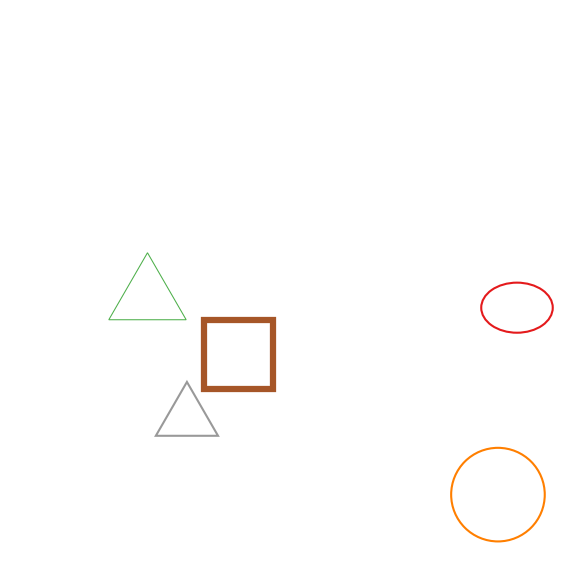[{"shape": "oval", "thickness": 1, "radius": 0.31, "center": [0.895, 0.466]}, {"shape": "triangle", "thickness": 0.5, "radius": 0.39, "center": [0.255, 0.484]}, {"shape": "circle", "thickness": 1, "radius": 0.41, "center": [0.862, 0.143]}, {"shape": "square", "thickness": 3, "radius": 0.3, "center": [0.414, 0.386]}, {"shape": "triangle", "thickness": 1, "radius": 0.31, "center": [0.324, 0.276]}]